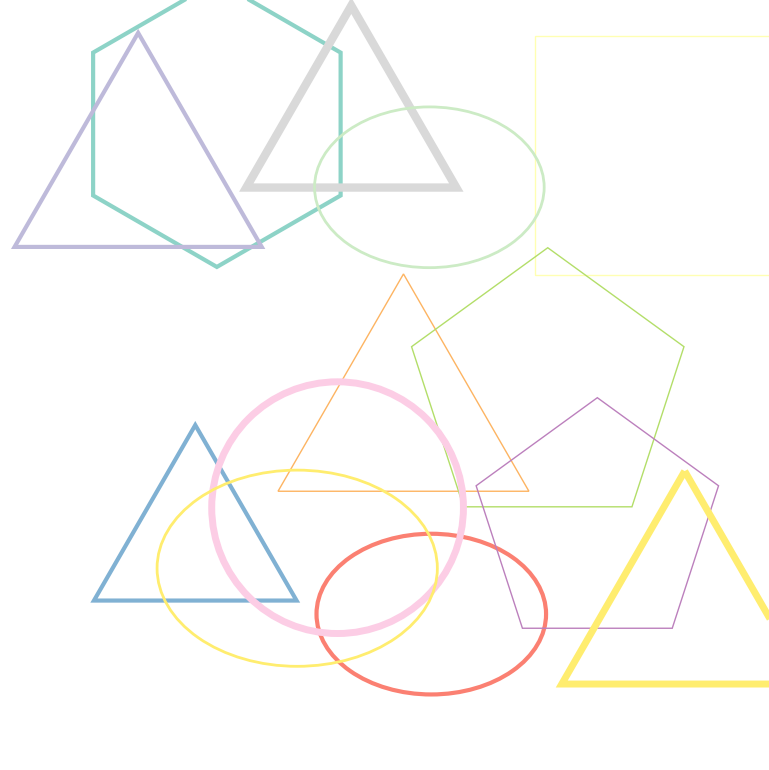[{"shape": "hexagon", "thickness": 1.5, "radius": 0.93, "center": [0.282, 0.839]}, {"shape": "square", "thickness": 0.5, "radius": 0.77, "center": [0.849, 0.798]}, {"shape": "triangle", "thickness": 1.5, "radius": 0.93, "center": [0.179, 0.772]}, {"shape": "oval", "thickness": 1.5, "radius": 0.75, "center": [0.56, 0.202]}, {"shape": "triangle", "thickness": 1.5, "radius": 0.76, "center": [0.254, 0.296]}, {"shape": "triangle", "thickness": 0.5, "radius": 0.94, "center": [0.524, 0.456]}, {"shape": "pentagon", "thickness": 0.5, "radius": 0.93, "center": [0.711, 0.492]}, {"shape": "circle", "thickness": 2.5, "radius": 0.82, "center": [0.438, 0.341]}, {"shape": "triangle", "thickness": 3, "radius": 0.79, "center": [0.456, 0.835]}, {"shape": "pentagon", "thickness": 0.5, "radius": 0.83, "center": [0.776, 0.318]}, {"shape": "oval", "thickness": 1, "radius": 0.75, "center": [0.558, 0.757]}, {"shape": "oval", "thickness": 1, "radius": 0.91, "center": [0.386, 0.262]}, {"shape": "triangle", "thickness": 2.5, "radius": 0.92, "center": [0.889, 0.204]}]